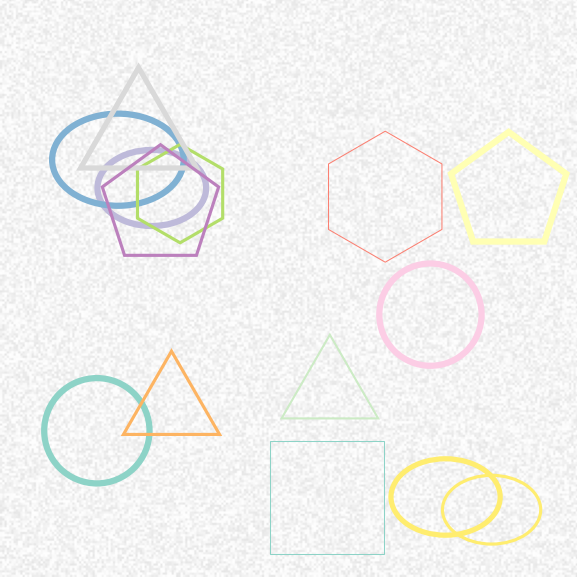[{"shape": "circle", "thickness": 3, "radius": 0.46, "center": [0.168, 0.253]}, {"shape": "square", "thickness": 0.5, "radius": 0.49, "center": [0.566, 0.137]}, {"shape": "pentagon", "thickness": 3, "radius": 0.52, "center": [0.881, 0.666]}, {"shape": "oval", "thickness": 3, "radius": 0.47, "center": [0.263, 0.674]}, {"shape": "hexagon", "thickness": 0.5, "radius": 0.57, "center": [0.667, 0.659]}, {"shape": "oval", "thickness": 3, "radius": 0.57, "center": [0.204, 0.723]}, {"shape": "triangle", "thickness": 1.5, "radius": 0.48, "center": [0.297, 0.295]}, {"shape": "hexagon", "thickness": 1.5, "radius": 0.43, "center": [0.312, 0.664]}, {"shape": "circle", "thickness": 3, "radius": 0.44, "center": [0.745, 0.454]}, {"shape": "triangle", "thickness": 2.5, "radius": 0.58, "center": [0.24, 0.766]}, {"shape": "pentagon", "thickness": 1.5, "radius": 0.53, "center": [0.278, 0.643]}, {"shape": "triangle", "thickness": 1, "radius": 0.48, "center": [0.571, 0.323]}, {"shape": "oval", "thickness": 1.5, "radius": 0.43, "center": [0.851, 0.117]}, {"shape": "oval", "thickness": 2.5, "radius": 0.47, "center": [0.772, 0.139]}]